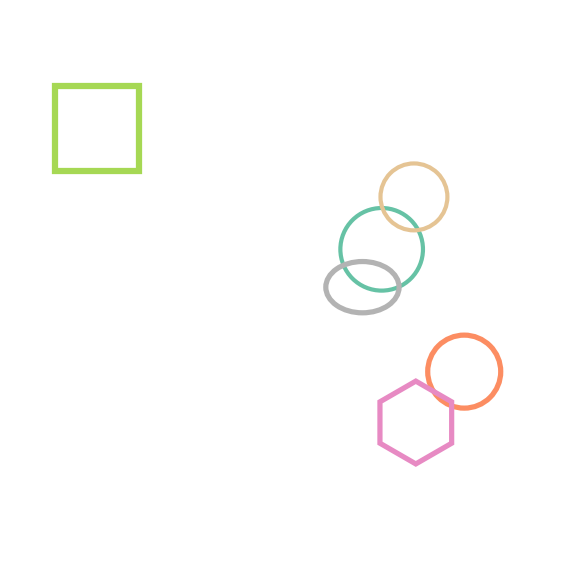[{"shape": "circle", "thickness": 2, "radius": 0.36, "center": [0.661, 0.567]}, {"shape": "circle", "thickness": 2.5, "radius": 0.32, "center": [0.804, 0.356]}, {"shape": "hexagon", "thickness": 2.5, "radius": 0.36, "center": [0.72, 0.267]}, {"shape": "square", "thickness": 3, "radius": 0.36, "center": [0.167, 0.777]}, {"shape": "circle", "thickness": 2, "radius": 0.29, "center": [0.717, 0.658]}, {"shape": "oval", "thickness": 2.5, "radius": 0.32, "center": [0.628, 0.502]}]